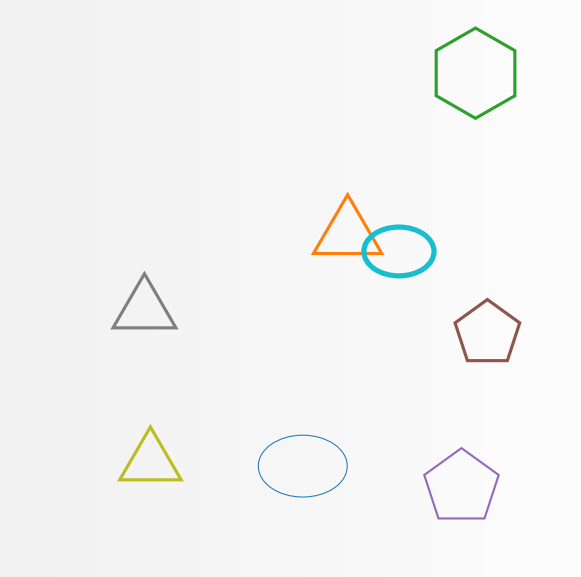[{"shape": "oval", "thickness": 0.5, "radius": 0.38, "center": [0.521, 0.192]}, {"shape": "triangle", "thickness": 1.5, "radius": 0.34, "center": [0.598, 0.594]}, {"shape": "hexagon", "thickness": 1.5, "radius": 0.39, "center": [0.818, 0.872]}, {"shape": "pentagon", "thickness": 1, "radius": 0.34, "center": [0.794, 0.156]}, {"shape": "pentagon", "thickness": 1.5, "radius": 0.29, "center": [0.839, 0.422]}, {"shape": "triangle", "thickness": 1.5, "radius": 0.31, "center": [0.249, 0.463]}, {"shape": "triangle", "thickness": 1.5, "radius": 0.31, "center": [0.259, 0.199]}, {"shape": "oval", "thickness": 2.5, "radius": 0.3, "center": [0.686, 0.564]}]